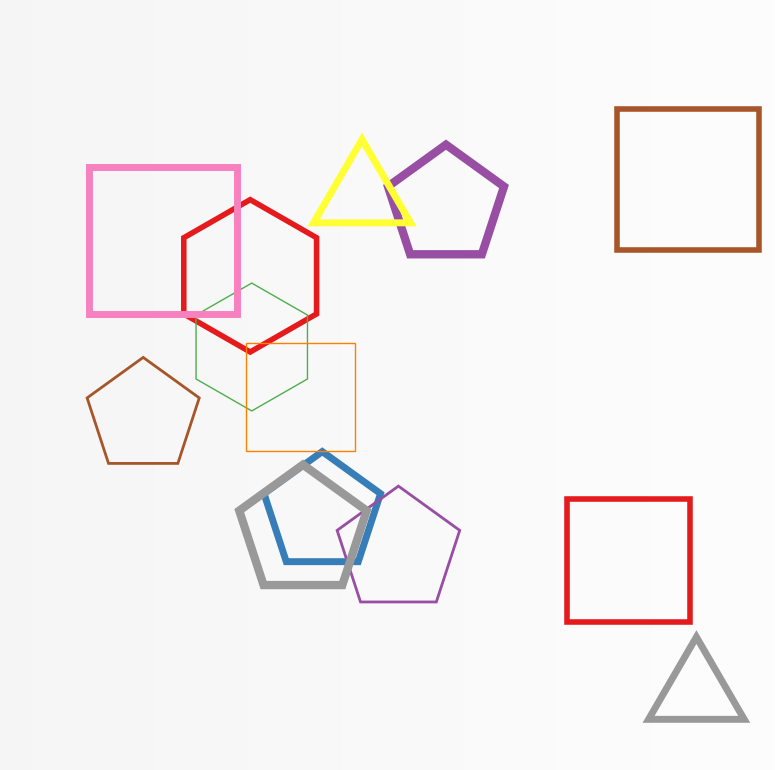[{"shape": "square", "thickness": 2, "radius": 0.4, "center": [0.811, 0.272]}, {"shape": "hexagon", "thickness": 2, "radius": 0.49, "center": [0.323, 0.642]}, {"shape": "pentagon", "thickness": 2.5, "radius": 0.4, "center": [0.416, 0.335]}, {"shape": "hexagon", "thickness": 0.5, "radius": 0.42, "center": [0.325, 0.549]}, {"shape": "pentagon", "thickness": 3, "radius": 0.39, "center": [0.575, 0.733]}, {"shape": "pentagon", "thickness": 1, "radius": 0.42, "center": [0.514, 0.286]}, {"shape": "square", "thickness": 0.5, "radius": 0.35, "center": [0.387, 0.485]}, {"shape": "triangle", "thickness": 2.5, "radius": 0.36, "center": [0.467, 0.747]}, {"shape": "square", "thickness": 2, "radius": 0.46, "center": [0.888, 0.767]}, {"shape": "pentagon", "thickness": 1, "radius": 0.38, "center": [0.185, 0.46]}, {"shape": "square", "thickness": 2.5, "radius": 0.48, "center": [0.21, 0.687]}, {"shape": "pentagon", "thickness": 3, "radius": 0.43, "center": [0.391, 0.31]}, {"shape": "triangle", "thickness": 2.5, "radius": 0.36, "center": [0.899, 0.101]}]